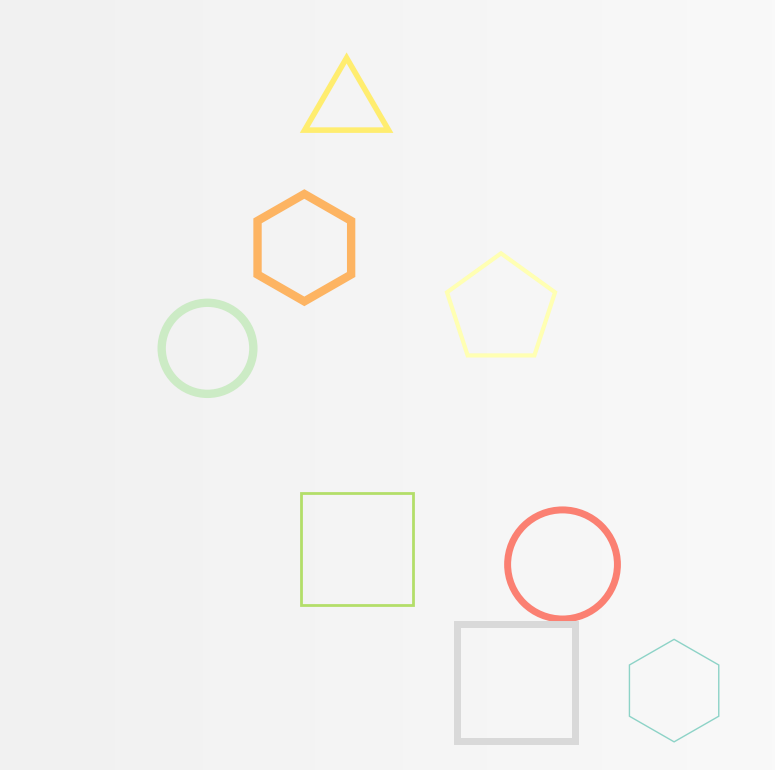[{"shape": "hexagon", "thickness": 0.5, "radius": 0.33, "center": [0.87, 0.103]}, {"shape": "pentagon", "thickness": 1.5, "radius": 0.37, "center": [0.646, 0.598]}, {"shape": "circle", "thickness": 2.5, "radius": 0.35, "center": [0.726, 0.267]}, {"shape": "hexagon", "thickness": 3, "radius": 0.35, "center": [0.393, 0.678]}, {"shape": "square", "thickness": 1, "radius": 0.36, "center": [0.461, 0.287]}, {"shape": "square", "thickness": 2.5, "radius": 0.38, "center": [0.666, 0.114]}, {"shape": "circle", "thickness": 3, "radius": 0.3, "center": [0.268, 0.548]}, {"shape": "triangle", "thickness": 2, "radius": 0.31, "center": [0.447, 0.862]}]